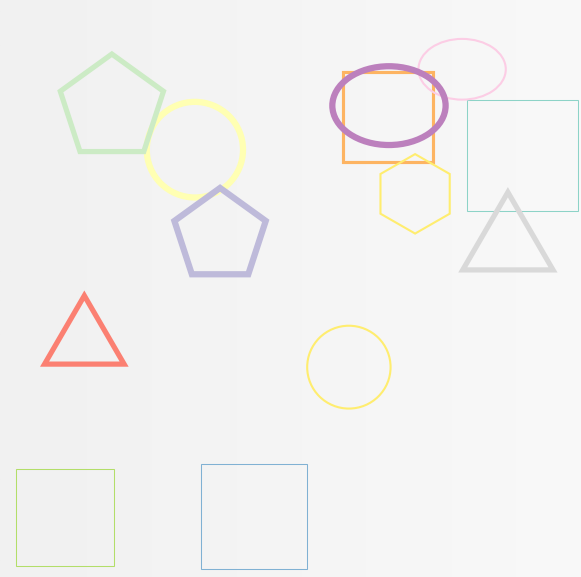[{"shape": "square", "thickness": 0.5, "radius": 0.48, "center": [0.899, 0.73]}, {"shape": "circle", "thickness": 3, "radius": 0.41, "center": [0.335, 0.74]}, {"shape": "pentagon", "thickness": 3, "radius": 0.41, "center": [0.379, 0.591]}, {"shape": "triangle", "thickness": 2.5, "radius": 0.4, "center": [0.145, 0.408]}, {"shape": "square", "thickness": 0.5, "radius": 0.46, "center": [0.437, 0.105]}, {"shape": "square", "thickness": 1.5, "radius": 0.39, "center": [0.668, 0.797]}, {"shape": "square", "thickness": 0.5, "radius": 0.42, "center": [0.111, 0.103]}, {"shape": "oval", "thickness": 1, "radius": 0.38, "center": [0.795, 0.879]}, {"shape": "triangle", "thickness": 2.5, "radius": 0.45, "center": [0.874, 0.577]}, {"shape": "oval", "thickness": 3, "radius": 0.49, "center": [0.669, 0.816]}, {"shape": "pentagon", "thickness": 2.5, "radius": 0.47, "center": [0.192, 0.812]}, {"shape": "circle", "thickness": 1, "radius": 0.36, "center": [0.6, 0.363]}, {"shape": "hexagon", "thickness": 1, "radius": 0.34, "center": [0.714, 0.663]}]